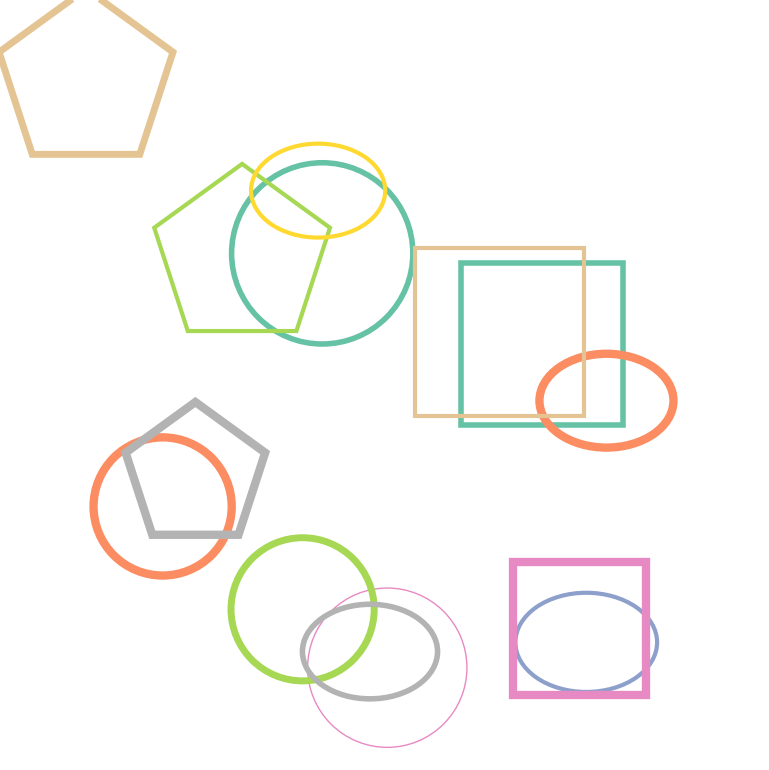[{"shape": "square", "thickness": 2, "radius": 0.53, "center": [0.704, 0.553]}, {"shape": "circle", "thickness": 2, "radius": 0.59, "center": [0.418, 0.671]}, {"shape": "circle", "thickness": 3, "radius": 0.45, "center": [0.211, 0.342]}, {"shape": "oval", "thickness": 3, "radius": 0.44, "center": [0.788, 0.48]}, {"shape": "oval", "thickness": 1.5, "radius": 0.46, "center": [0.761, 0.166]}, {"shape": "circle", "thickness": 0.5, "radius": 0.52, "center": [0.503, 0.133]}, {"shape": "square", "thickness": 3, "radius": 0.43, "center": [0.753, 0.184]}, {"shape": "circle", "thickness": 2.5, "radius": 0.46, "center": [0.393, 0.209]}, {"shape": "pentagon", "thickness": 1.5, "radius": 0.6, "center": [0.314, 0.667]}, {"shape": "oval", "thickness": 1.5, "radius": 0.44, "center": [0.413, 0.752]}, {"shape": "pentagon", "thickness": 2.5, "radius": 0.59, "center": [0.112, 0.896]}, {"shape": "square", "thickness": 1.5, "radius": 0.55, "center": [0.649, 0.569]}, {"shape": "oval", "thickness": 2, "radius": 0.44, "center": [0.481, 0.154]}, {"shape": "pentagon", "thickness": 3, "radius": 0.48, "center": [0.254, 0.383]}]